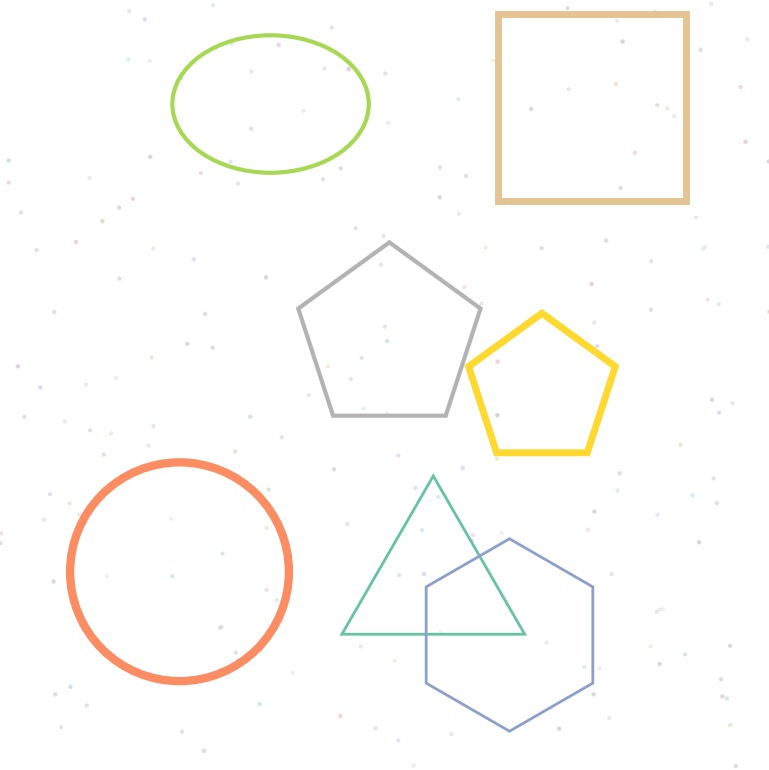[{"shape": "triangle", "thickness": 1, "radius": 0.69, "center": [0.563, 0.245]}, {"shape": "circle", "thickness": 3, "radius": 0.71, "center": [0.233, 0.257]}, {"shape": "hexagon", "thickness": 1, "radius": 0.62, "center": [0.662, 0.175]}, {"shape": "oval", "thickness": 1.5, "radius": 0.64, "center": [0.351, 0.865]}, {"shape": "pentagon", "thickness": 2.5, "radius": 0.5, "center": [0.704, 0.493]}, {"shape": "square", "thickness": 2.5, "radius": 0.61, "center": [0.769, 0.86]}, {"shape": "pentagon", "thickness": 1.5, "radius": 0.62, "center": [0.506, 0.561]}]